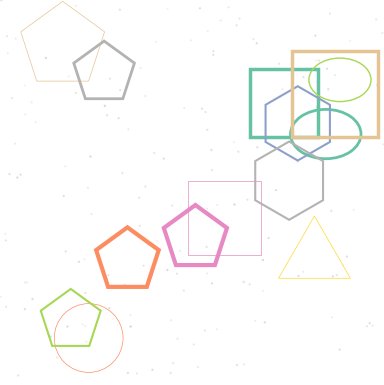[{"shape": "oval", "thickness": 2, "radius": 0.46, "center": [0.846, 0.652]}, {"shape": "square", "thickness": 2.5, "radius": 0.44, "center": [0.737, 0.732]}, {"shape": "pentagon", "thickness": 3, "radius": 0.43, "center": [0.331, 0.324]}, {"shape": "circle", "thickness": 0.5, "radius": 0.45, "center": [0.23, 0.122]}, {"shape": "hexagon", "thickness": 1.5, "radius": 0.48, "center": [0.773, 0.68]}, {"shape": "pentagon", "thickness": 3, "radius": 0.43, "center": [0.508, 0.381]}, {"shape": "square", "thickness": 0.5, "radius": 0.48, "center": [0.583, 0.434]}, {"shape": "pentagon", "thickness": 1.5, "radius": 0.41, "center": [0.184, 0.168]}, {"shape": "oval", "thickness": 1, "radius": 0.4, "center": [0.883, 0.793]}, {"shape": "triangle", "thickness": 0.5, "radius": 0.54, "center": [0.817, 0.331]}, {"shape": "pentagon", "thickness": 0.5, "radius": 0.57, "center": [0.163, 0.882]}, {"shape": "square", "thickness": 2.5, "radius": 0.56, "center": [0.869, 0.756]}, {"shape": "hexagon", "thickness": 1.5, "radius": 0.51, "center": [0.751, 0.531]}, {"shape": "pentagon", "thickness": 2, "radius": 0.41, "center": [0.27, 0.811]}]